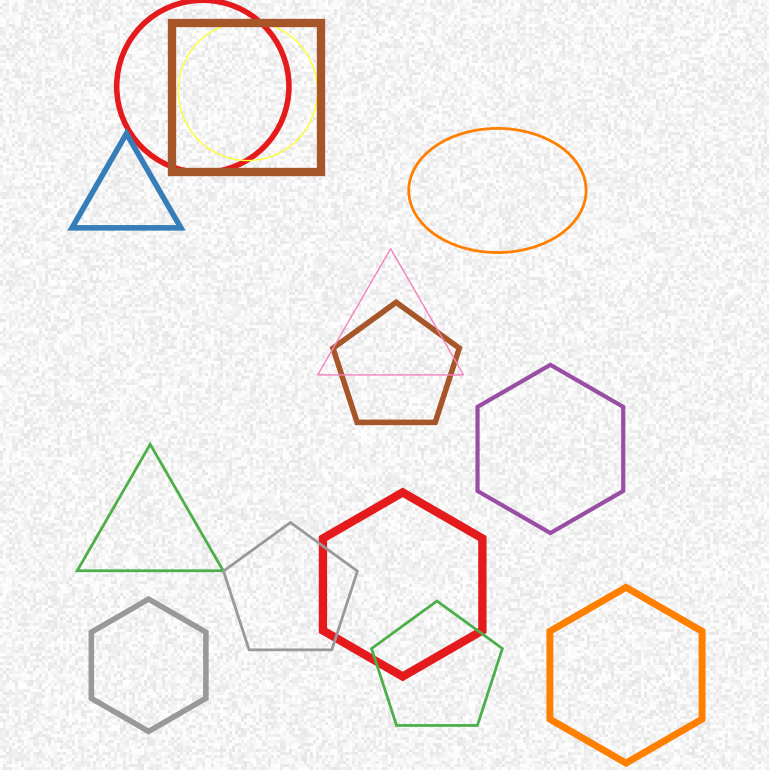[{"shape": "circle", "thickness": 2, "radius": 0.56, "center": [0.263, 0.888]}, {"shape": "hexagon", "thickness": 3, "radius": 0.6, "center": [0.523, 0.241]}, {"shape": "triangle", "thickness": 2, "radius": 0.41, "center": [0.164, 0.745]}, {"shape": "pentagon", "thickness": 1, "radius": 0.45, "center": [0.568, 0.13]}, {"shape": "triangle", "thickness": 1, "radius": 0.55, "center": [0.195, 0.313]}, {"shape": "hexagon", "thickness": 1.5, "radius": 0.55, "center": [0.715, 0.417]}, {"shape": "oval", "thickness": 1, "radius": 0.58, "center": [0.646, 0.753]}, {"shape": "hexagon", "thickness": 2.5, "radius": 0.57, "center": [0.813, 0.123]}, {"shape": "circle", "thickness": 0.5, "radius": 0.45, "center": [0.322, 0.882]}, {"shape": "pentagon", "thickness": 2, "radius": 0.43, "center": [0.514, 0.521]}, {"shape": "square", "thickness": 3, "radius": 0.48, "center": [0.321, 0.874]}, {"shape": "triangle", "thickness": 0.5, "radius": 0.55, "center": [0.507, 0.568]}, {"shape": "pentagon", "thickness": 1, "radius": 0.46, "center": [0.377, 0.23]}, {"shape": "hexagon", "thickness": 2, "radius": 0.43, "center": [0.193, 0.136]}]